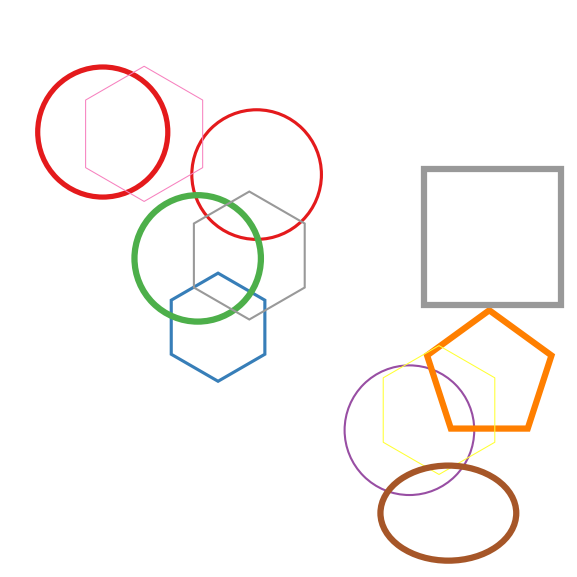[{"shape": "circle", "thickness": 2.5, "radius": 0.56, "center": [0.178, 0.771]}, {"shape": "circle", "thickness": 1.5, "radius": 0.56, "center": [0.444, 0.697]}, {"shape": "hexagon", "thickness": 1.5, "radius": 0.47, "center": [0.378, 0.433]}, {"shape": "circle", "thickness": 3, "radius": 0.55, "center": [0.342, 0.552]}, {"shape": "circle", "thickness": 1, "radius": 0.56, "center": [0.709, 0.254]}, {"shape": "pentagon", "thickness": 3, "radius": 0.57, "center": [0.847, 0.349]}, {"shape": "hexagon", "thickness": 0.5, "radius": 0.56, "center": [0.76, 0.289]}, {"shape": "oval", "thickness": 3, "radius": 0.59, "center": [0.776, 0.111]}, {"shape": "hexagon", "thickness": 0.5, "radius": 0.59, "center": [0.25, 0.767]}, {"shape": "hexagon", "thickness": 1, "radius": 0.55, "center": [0.432, 0.557]}, {"shape": "square", "thickness": 3, "radius": 0.59, "center": [0.853, 0.589]}]